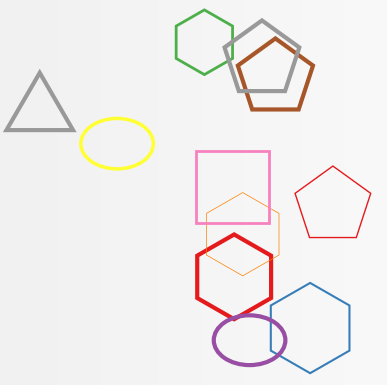[{"shape": "hexagon", "thickness": 3, "radius": 0.55, "center": [0.604, 0.281]}, {"shape": "pentagon", "thickness": 1, "radius": 0.51, "center": [0.859, 0.466]}, {"shape": "hexagon", "thickness": 1.5, "radius": 0.59, "center": [0.8, 0.148]}, {"shape": "hexagon", "thickness": 2, "radius": 0.42, "center": [0.527, 0.89]}, {"shape": "oval", "thickness": 3, "radius": 0.46, "center": [0.644, 0.116]}, {"shape": "hexagon", "thickness": 0.5, "radius": 0.54, "center": [0.626, 0.392]}, {"shape": "oval", "thickness": 2.5, "radius": 0.47, "center": [0.302, 0.627]}, {"shape": "pentagon", "thickness": 3, "radius": 0.51, "center": [0.711, 0.798]}, {"shape": "square", "thickness": 2, "radius": 0.47, "center": [0.6, 0.514]}, {"shape": "pentagon", "thickness": 3, "radius": 0.51, "center": [0.676, 0.845]}, {"shape": "triangle", "thickness": 3, "radius": 0.5, "center": [0.103, 0.712]}]